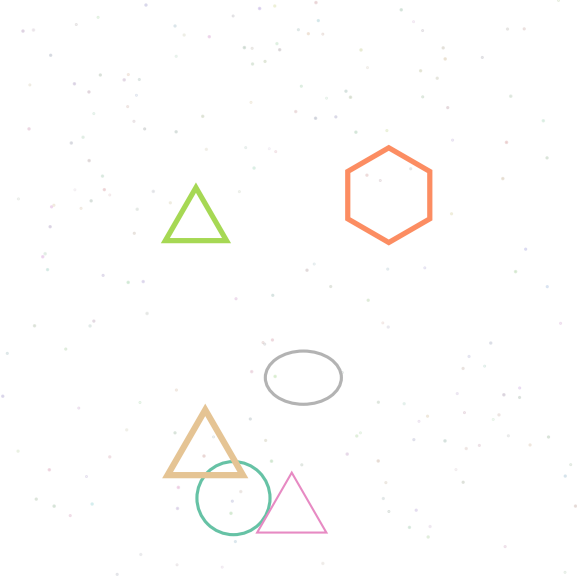[{"shape": "circle", "thickness": 1.5, "radius": 0.32, "center": [0.404, 0.137]}, {"shape": "hexagon", "thickness": 2.5, "radius": 0.41, "center": [0.673, 0.661]}, {"shape": "triangle", "thickness": 1, "radius": 0.35, "center": [0.505, 0.112]}, {"shape": "triangle", "thickness": 2.5, "radius": 0.31, "center": [0.339, 0.613]}, {"shape": "triangle", "thickness": 3, "radius": 0.38, "center": [0.355, 0.214]}, {"shape": "oval", "thickness": 1.5, "radius": 0.33, "center": [0.525, 0.345]}]